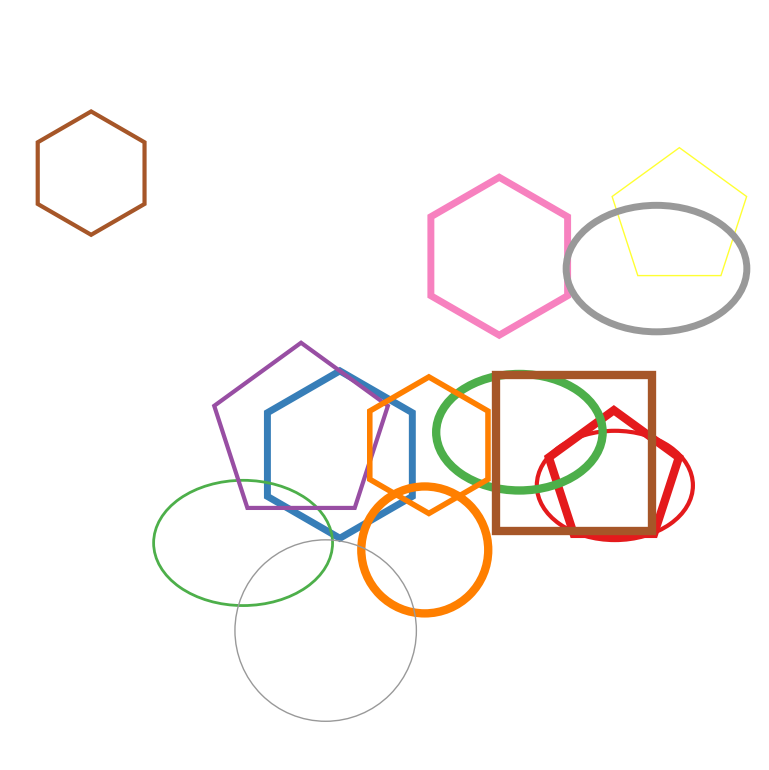[{"shape": "pentagon", "thickness": 3, "radius": 0.44, "center": [0.797, 0.378]}, {"shape": "oval", "thickness": 1.5, "radius": 0.51, "center": [0.799, 0.37]}, {"shape": "hexagon", "thickness": 2.5, "radius": 0.54, "center": [0.441, 0.41]}, {"shape": "oval", "thickness": 3, "radius": 0.54, "center": [0.675, 0.439]}, {"shape": "oval", "thickness": 1, "radius": 0.58, "center": [0.316, 0.295]}, {"shape": "pentagon", "thickness": 1.5, "radius": 0.59, "center": [0.391, 0.436]}, {"shape": "hexagon", "thickness": 2, "radius": 0.44, "center": [0.557, 0.422]}, {"shape": "circle", "thickness": 3, "radius": 0.41, "center": [0.552, 0.286]}, {"shape": "pentagon", "thickness": 0.5, "radius": 0.46, "center": [0.882, 0.716]}, {"shape": "square", "thickness": 3, "radius": 0.51, "center": [0.745, 0.411]}, {"shape": "hexagon", "thickness": 1.5, "radius": 0.4, "center": [0.118, 0.775]}, {"shape": "hexagon", "thickness": 2.5, "radius": 0.51, "center": [0.648, 0.667]}, {"shape": "circle", "thickness": 0.5, "radius": 0.59, "center": [0.423, 0.181]}, {"shape": "oval", "thickness": 2.5, "radius": 0.59, "center": [0.853, 0.651]}]